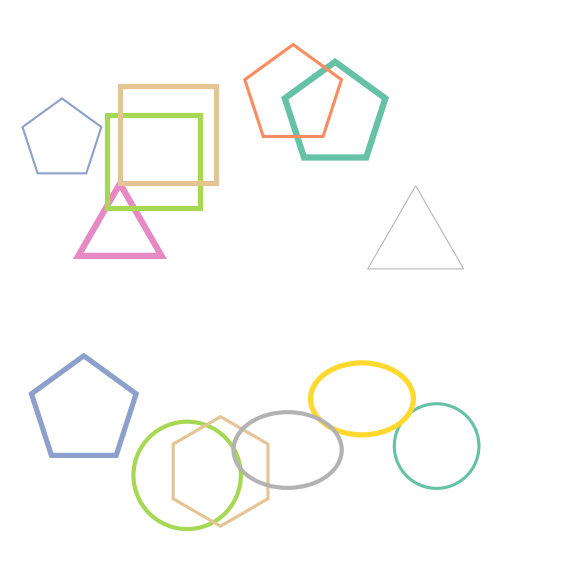[{"shape": "circle", "thickness": 1.5, "radius": 0.37, "center": [0.756, 0.227]}, {"shape": "pentagon", "thickness": 3, "radius": 0.46, "center": [0.58, 0.801]}, {"shape": "pentagon", "thickness": 1.5, "radius": 0.44, "center": [0.508, 0.834]}, {"shape": "pentagon", "thickness": 1, "radius": 0.36, "center": [0.107, 0.757]}, {"shape": "pentagon", "thickness": 2.5, "radius": 0.48, "center": [0.145, 0.288]}, {"shape": "triangle", "thickness": 3, "radius": 0.42, "center": [0.208, 0.598]}, {"shape": "square", "thickness": 2.5, "radius": 0.4, "center": [0.266, 0.72]}, {"shape": "circle", "thickness": 2, "radius": 0.46, "center": [0.324, 0.176]}, {"shape": "oval", "thickness": 2.5, "radius": 0.45, "center": [0.627, 0.308]}, {"shape": "hexagon", "thickness": 1.5, "radius": 0.47, "center": [0.382, 0.183]}, {"shape": "square", "thickness": 2.5, "radius": 0.42, "center": [0.291, 0.767]}, {"shape": "triangle", "thickness": 0.5, "radius": 0.48, "center": [0.72, 0.581]}, {"shape": "oval", "thickness": 2, "radius": 0.47, "center": [0.498, 0.22]}]